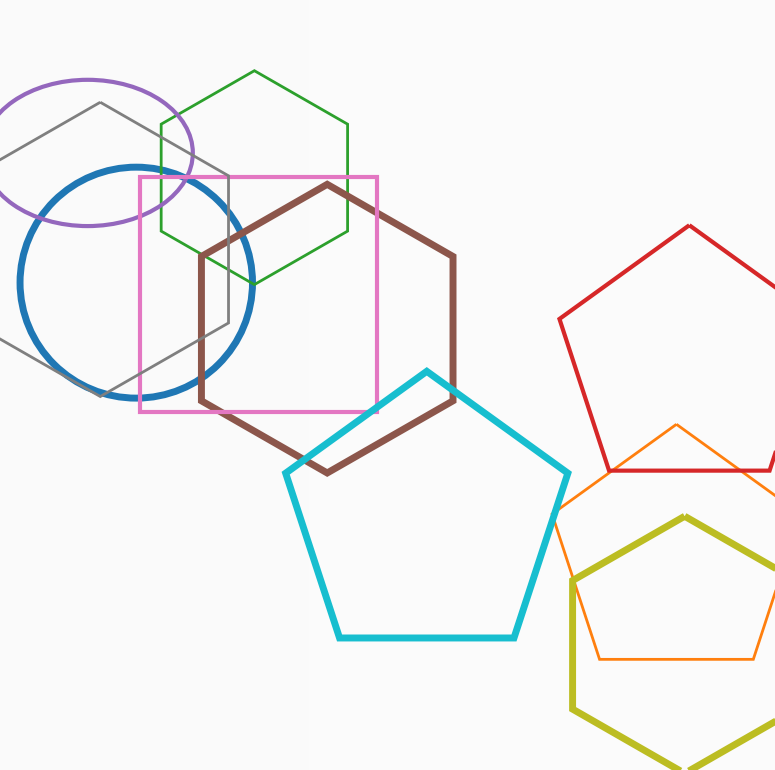[{"shape": "circle", "thickness": 2.5, "radius": 0.75, "center": [0.176, 0.633]}, {"shape": "pentagon", "thickness": 1, "radius": 0.84, "center": [0.873, 0.28]}, {"shape": "hexagon", "thickness": 1, "radius": 0.69, "center": [0.328, 0.769]}, {"shape": "pentagon", "thickness": 1.5, "radius": 0.88, "center": [0.889, 0.531]}, {"shape": "oval", "thickness": 1.5, "radius": 0.68, "center": [0.113, 0.801]}, {"shape": "hexagon", "thickness": 2.5, "radius": 0.94, "center": [0.422, 0.573]}, {"shape": "square", "thickness": 1.5, "radius": 0.76, "center": [0.333, 0.617]}, {"shape": "hexagon", "thickness": 1, "radius": 0.96, "center": [0.129, 0.676]}, {"shape": "hexagon", "thickness": 2.5, "radius": 0.83, "center": [0.883, 0.163]}, {"shape": "pentagon", "thickness": 2.5, "radius": 0.96, "center": [0.551, 0.326]}]